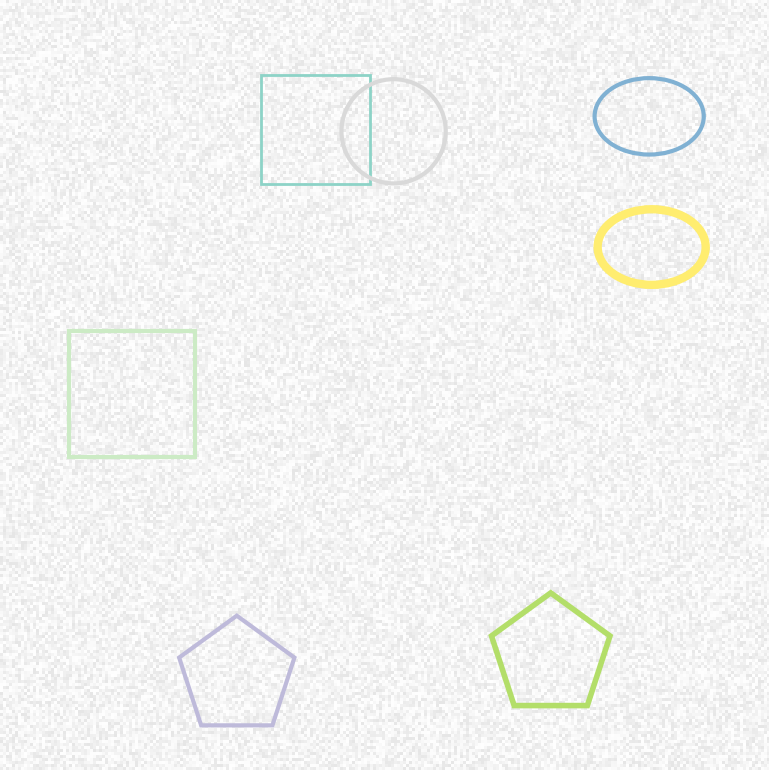[{"shape": "square", "thickness": 1, "radius": 0.36, "center": [0.41, 0.832]}, {"shape": "pentagon", "thickness": 1.5, "radius": 0.39, "center": [0.308, 0.122]}, {"shape": "oval", "thickness": 1.5, "radius": 0.35, "center": [0.843, 0.849]}, {"shape": "pentagon", "thickness": 2, "radius": 0.4, "center": [0.715, 0.149]}, {"shape": "circle", "thickness": 1.5, "radius": 0.34, "center": [0.511, 0.829]}, {"shape": "square", "thickness": 1.5, "radius": 0.41, "center": [0.171, 0.488]}, {"shape": "oval", "thickness": 3, "radius": 0.35, "center": [0.846, 0.679]}]